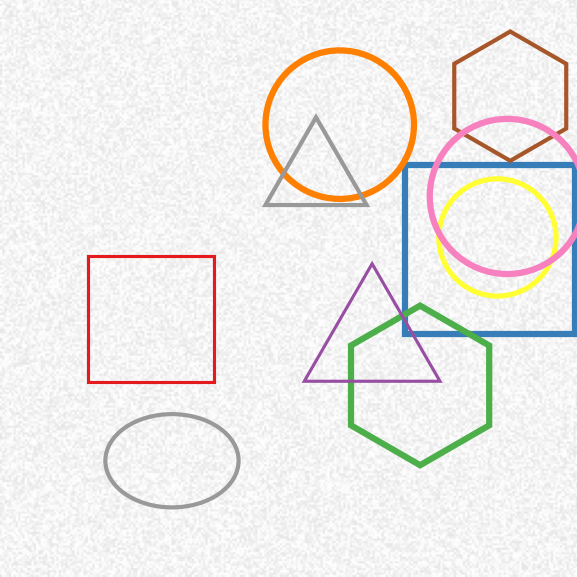[{"shape": "square", "thickness": 1.5, "radius": 0.55, "center": [0.262, 0.447]}, {"shape": "square", "thickness": 3, "radius": 0.73, "center": [0.849, 0.567]}, {"shape": "hexagon", "thickness": 3, "radius": 0.69, "center": [0.727, 0.332]}, {"shape": "triangle", "thickness": 1.5, "radius": 0.68, "center": [0.644, 0.407]}, {"shape": "circle", "thickness": 3, "radius": 0.64, "center": [0.588, 0.783]}, {"shape": "circle", "thickness": 2.5, "radius": 0.51, "center": [0.861, 0.588]}, {"shape": "hexagon", "thickness": 2, "radius": 0.56, "center": [0.884, 0.833]}, {"shape": "circle", "thickness": 3, "radius": 0.67, "center": [0.878, 0.659]}, {"shape": "oval", "thickness": 2, "radius": 0.58, "center": [0.298, 0.201]}, {"shape": "triangle", "thickness": 2, "radius": 0.51, "center": [0.547, 0.695]}]